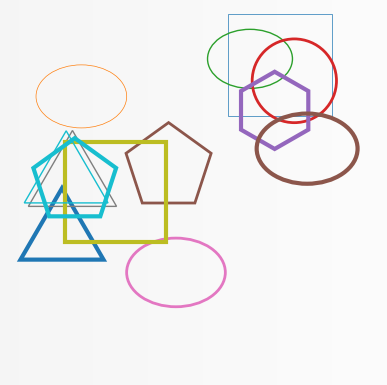[{"shape": "square", "thickness": 0.5, "radius": 0.66, "center": [0.723, 0.832]}, {"shape": "triangle", "thickness": 3, "radius": 0.62, "center": [0.16, 0.387]}, {"shape": "oval", "thickness": 0.5, "radius": 0.58, "center": [0.21, 0.75]}, {"shape": "oval", "thickness": 1, "radius": 0.55, "center": [0.645, 0.847]}, {"shape": "circle", "thickness": 2, "radius": 0.54, "center": [0.76, 0.79]}, {"shape": "hexagon", "thickness": 3, "radius": 0.5, "center": [0.709, 0.713]}, {"shape": "pentagon", "thickness": 2, "radius": 0.58, "center": [0.435, 0.566]}, {"shape": "oval", "thickness": 3, "radius": 0.65, "center": [0.793, 0.614]}, {"shape": "oval", "thickness": 2, "radius": 0.64, "center": [0.454, 0.292]}, {"shape": "triangle", "thickness": 1, "radius": 0.66, "center": [0.187, 0.53]}, {"shape": "square", "thickness": 3, "radius": 0.65, "center": [0.298, 0.502]}, {"shape": "triangle", "thickness": 1, "radius": 0.62, "center": [0.171, 0.535]}, {"shape": "pentagon", "thickness": 3, "radius": 0.56, "center": [0.193, 0.529]}]